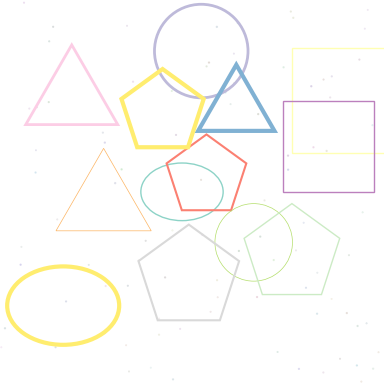[{"shape": "oval", "thickness": 1, "radius": 0.53, "center": [0.473, 0.502]}, {"shape": "square", "thickness": 1, "radius": 0.68, "center": [0.895, 0.739]}, {"shape": "circle", "thickness": 2, "radius": 0.61, "center": [0.523, 0.867]}, {"shape": "pentagon", "thickness": 1.5, "radius": 0.54, "center": [0.536, 0.542]}, {"shape": "triangle", "thickness": 3, "radius": 0.57, "center": [0.614, 0.717]}, {"shape": "triangle", "thickness": 0.5, "radius": 0.71, "center": [0.269, 0.472]}, {"shape": "circle", "thickness": 0.5, "radius": 0.5, "center": [0.659, 0.37]}, {"shape": "triangle", "thickness": 2, "radius": 0.69, "center": [0.186, 0.745]}, {"shape": "pentagon", "thickness": 1.5, "radius": 0.69, "center": [0.49, 0.279]}, {"shape": "square", "thickness": 1, "radius": 0.59, "center": [0.853, 0.619]}, {"shape": "pentagon", "thickness": 1, "radius": 0.65, "center": [0.758, 0.341]}, {"shape": "pentagon", "thickness": 3, "radius": 0.56, "center": [0.422, 0.708]}, {"shape": "oval", "thickness": 3, "radius": 0.73, "center": [0.164, 0.206]}]